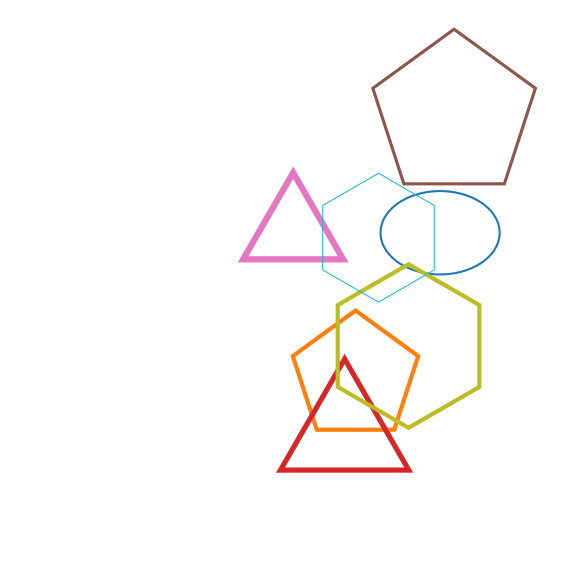[{"shape": "oval", "thickness": 1, "radius": 0.52, "center": [0.762, 0.596]}, {"shape": "pentagon", "thickness": 2, "radius": 0.57, "center": [0.616, 0.347]}, {"shape": "triangle", "thickness": 2.5, "radius": 0.64, "center": [0.597, 0.249]}, {"shape": "pentagon", "thickness": 1.5, "radius": 0.74, "center": [0.786, 0.801]}, {"shape": "triangle", "thickness": 3, "radius": 0.5, "center": [0.508, 0.6]}, {"shape": "hexagon", "thickness": 2, "radius": 0.71, "center": [0.707, 0.4]}, {"shape": "hexagon", "thickness": 0.5, "radius": 0.56, "center": [0.655, 0.588]}]